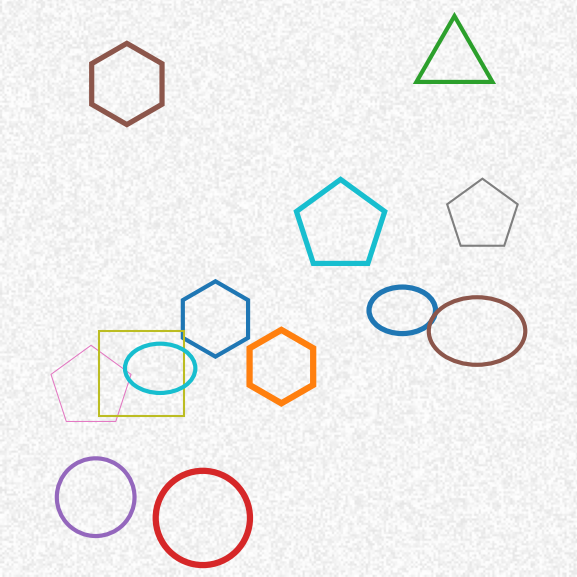[{"shape": "hexagon", "thickness": 2, "radius": 0.33, "center": [0.373, 0.447]}, {"shape": "oval", "thickness": 2.5, "radius": 0.29, "center": [0.697, 0.462]}, {"shape": "hexagon", "thickness": 3, "radius": 0.32, "center": [0.487, 0.364]}, {"shape": "triangle", "thickness": 2, "radius": 0.38, "center": [0.787, 0.895]}, {"shape": "circle", "thickness": 3, "radius": 0.41, "center": [0.351, 0.102]}, {"shape": "circle", "thickness": 2, "radius": 0.34, "center": [0.166, 0.138]}, {"shape": "oval", "thickness": 2, "radius": 0.42, "center": [0.826, 0.426]}, {"shape": "hexagon", "thickness": 2.5, "radius": 0.35, "center": [0.22, 0.854]}, {"shape": "pentagon", "thickness": 0.5, "radius": 0.36, "center": [0.158, 0.328]}, {"shape": "pentagon", "thickness": 1, "radius": 0.32, "center": [0.835, 0.626]}, {"shape": "square", "thickness": 1, "radius": 0.37, "center": [0.244, 0.353]}, {"shape": "pentagon", "thickness": 2.5, "radius": 0.4, "center": [0.59, 0.608]}, {"shape": "oval", "thickness": 2, "radius": 0.3, "center": [0.277, 0.361]}]